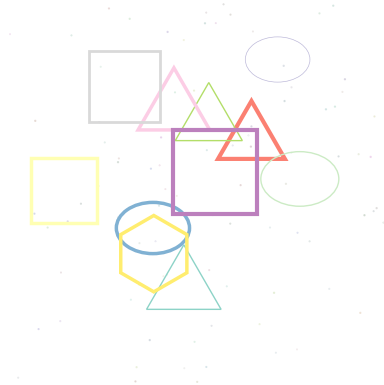[{"shape": "triangle", "thickness": 1, "radius": 0.56, "center": [0.477, 0.252]}, {"shape": "square", "thickness": 2.5, "radius": 0.42, "center": [0.166, 0.506]}, {"shape": "oval", "thickness": 0.5, "radius": 0.42, "center": [0.721, 0.845]}, {"shape": "triangle", "thickness": 3, "radius": 0.5, "center": [0.653, 0.637]}, {"shape": "oval", "thickness": 2.5, "radius": 0.48, "center": [0.397, 0.408]}, {"shape": "triangle", "thickness": 1, "radius": 0.5, "center": [0.542, 0.685]}, {"shape": "triangle", "thickness": 2.5, "radius": 0.54, "center": [0.452, 0.716]}, {"shape": "square", "thickness": 2, "radius": 0.46, "center": [0.324, 0.776]}, {"shape": "square", "thickness": 3, "radius": 0.55, "center": [0.559, 0.554]}, {"shape": "oval", "thickness": 1, "radius": 0.51, "center": [0.779, 0.535]}, {"shape": "hexagon", "thickness": 2.5, "radius": 0.5, "center": [0.4, 0.341]}]